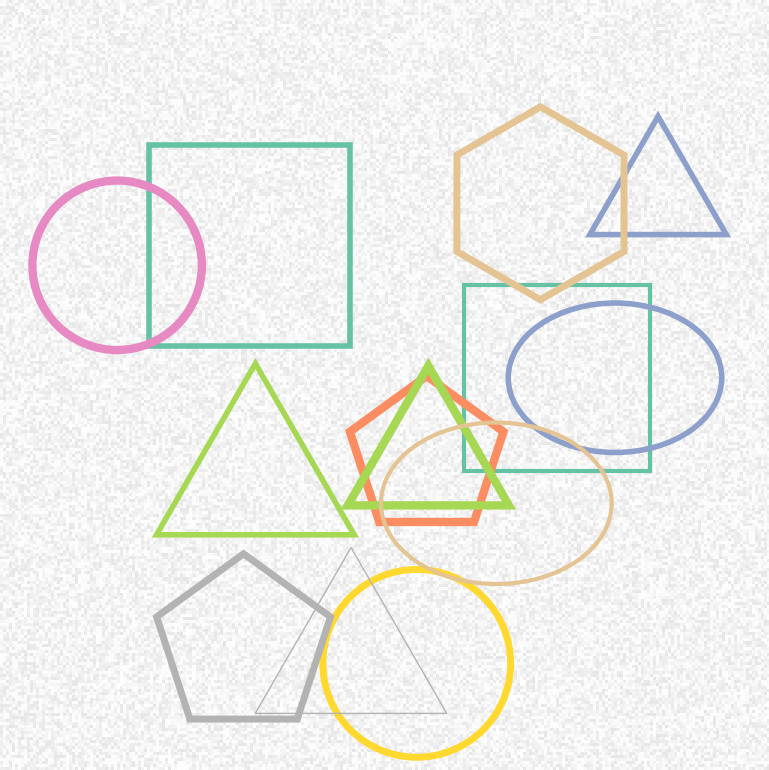[{"shape": "square", "thickness": 2, "radius": 0.65, "center": [0.324, 0.681]}, {"shape": "square", "thickness": 1.5, "radius": 0.6, "center": [0.723, 0.509]}, {"shape": "pentagon", "thickness": 3, "radius": 0.52, "center": [0.554, 0.407]}, {"shape": "triangle", "thickness": 2, "radius": 0.51, "center": [0.855, 0.747]}, {"shape": "oval", "thickness": 2, "radius": 0.69, "center": [0.799, 0.509]}, {"shape": "circle", "thickness": 3, "radius": 0.55, "center": [0.152, 0.655]}, {"shape": "triangle", "thickness": 3, "radius": 0.6, "center": [0.556, 0.404]}, {"shape": "triangle", "thickness": 2, "radius": 0.74, "center": [0.332, 0.38]}, {"shape": "circle", "thickness": 2.5, "radius": 0.61, "center": [0.541, 0.138]}, {"shape": "oval", "thickness": 1.5, "radius": 0.75, "center": [0.645, 0.346]}, {"shape": "hexagon", "thickness": 2.5, "radius": 0.63, "center": [0.702, 0.736]}, {"shape": "pentagon", "thickness": 2.5, "radius": 0.59, "center": [0.316, 0.162]}, {"shape": "triangle", "thickness": 0.5, "radius": 0.72, "center": [0.456, 0.145]}]